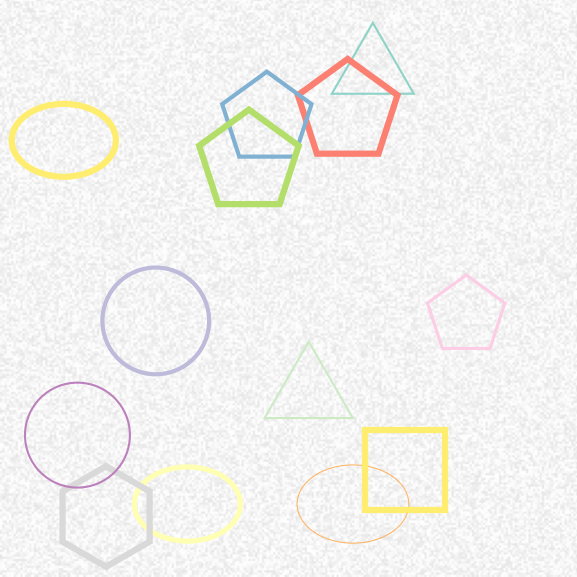[{"shape": "triangle", "thickness": 1, "radius": 0.41, "center": [0.646, 0.878]}, {"shape": "oval", "thickness": 2.5, "radius": 0.46, "center": [0.324, 0.126]}, {"shape": "circle", "thickness": 2, "radius": 0.46, "center": [0.27, 0.443]}, {"shape": "pentagon", "thickness": 3, "radius": 0.45, "center": [0.602, 0.806]}, {"shape": "pentagon", "thickness": 2, "radius": 0.41, "center": [0.462, 0.794]}, {"shape": "oval", "thickness": 0.5, "radius": 0.48, "center": [0.611, 0.126]}, {"shape": "pentagon", "thickness": 3, "radius": 0.45, "center": [0.431, 0.719]}, {"shape": "pentagon", "thickness": 1.5, "radius": 0.35, "center": [0.807, 0.453]}, {"shape": "hexagon", "thickness": 3, "radius": 0.44, "center": [0.184, 0.105]}, {"shape": "circle", "thickness": 1, "radius": 0.45, "center": [0.134, 0.246]}, {"shape": "triangle", "thickness": 1, "radius": 0.44, "center": [0.535, 0.319]}, {"shape": "square", "thickness": 3, "radius": 0.35, "center": [0.701, 0.185]}, {"shape": "oval", "thickness": 3, "radius": 0.45, "center": [0.11, 0.756]}]